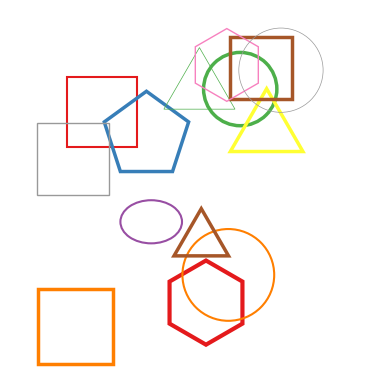[{"shape": "hexagon", "thickness": 3, "radius": 0.55, "center": [0.535, 0.214]}, {"shape": "square", "thickness": 1.5, "radius": 0.45, "center": [0.264, 0.709]}, {"shape": "pentagon", "thickness": 2.5, "radius": 0.58, "center": [0.38, 0.648]}, {"shape": "triangle", "thickness": 0.5, "radius": 0.53, "center": [0.518, 0.77]}, {"shape": "circle", "thickness": 2.5, "radius": 0.48, "center": [0.624, 0.769]}, {"shape": "oval", "thickness": 1.5, "radius": 0.4, "center": [0.393, 0.424]}, {"shape": "circle", "thickness": 1.5, "radius": 0.6, "center": [0.593, 0.286]}, {"shape": "square", "thickness": 2.5, "radius": 0.49, "center": [0.196, 0.152]}, {"shape": "triangle", "thickness": 2.5, "radius": 0.54, "center": [0.693, 0.661]}, {"shape": "square", "thickness": 2.5, "radius": 0.4, "center": [0.679, 0.824]}, {"shape": "triangle", "thickness": 2.5, "radius": 0.41, "center": [0.523, 0.376]}, {"shape": "hexagon", "thickness": 1, "radius": 0.47, "center": [0.589, 0.831]}, {"shape": "square", "thickness": 1, "radius": 0.46, "center": [0.19, 0.588]}, {"shape": "circle", "thickness": 0.5, "radius": 0.55, "center": [0.73, 0.818]}]